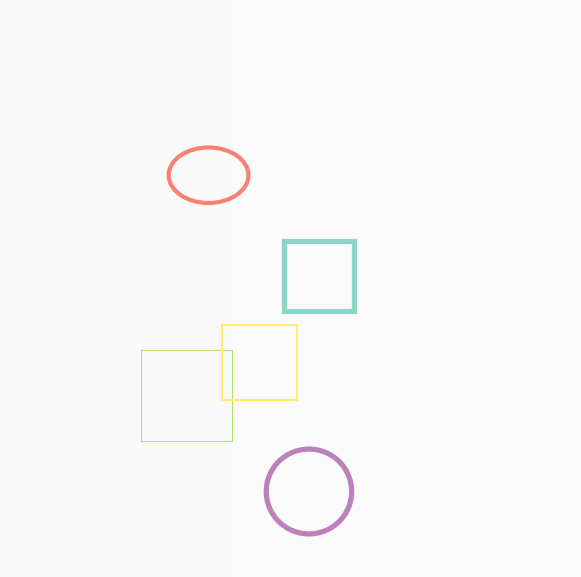[{"shape": "square", "thickness": 2.5, "radius": 0.3, "center": [0.549, 0.521]}, {"shape": "oval", "thickness": 2, "radius": 0.34, "center": [0.359, 0.696]}, {"shape": "square", "thickness": 0.5, "radius": 0.39, "center": [0.321, 0.314]}, {"shape": "circle", "thickness": 2.5, "radius": 0.37, "center": [0.532, 0.148]}, {"shape": "square", "thickness": 1, "radius": 0.32, "center": [0.447, 0.371]}]